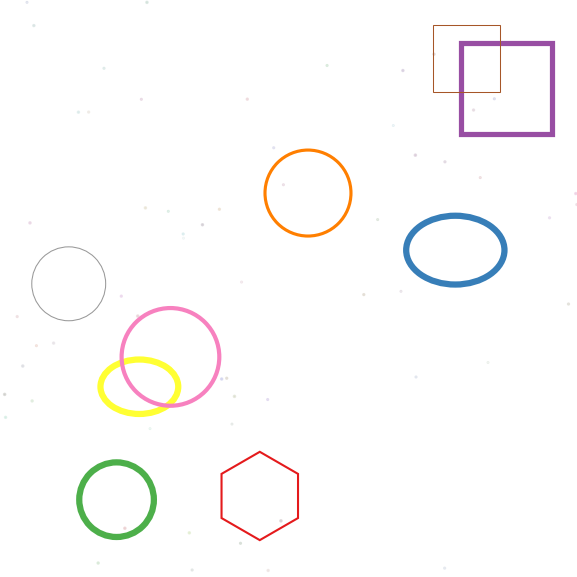[{"shape": "hexagon", "thickness": 1, "radius": 0.38, "center": [0.45, 0.14]}, {"shape": "oval", "thickness": 3, "radius": 0.43, "center": [0.788, 0.566]}, {"shape": "circle", "thickness": 3, "radius": 0.32, "center": [0.202, 0.134]}, {"shape": "square", "thickness": 2.5, "radius": 0.39, "center": [0.877, 0.846]}, {"shape": "circle", "thickness": 1.5, "radius": 0.37, "center": [0.533, 0.665]}, {"shape": "oval", "thickness": 3, "radius": 0.34, "center": [0.241, 0.329]}, {"shape": "square", "thickness": 0.5, "radius": 0.29, "center": [0.807, 0.898]}, {"shape": "circle", "thickness": 2, "radius": 0.42, "center": [0.295, 0.381]}, {"shape": "circle", "thickness": 0.5, "radius": 0.32, "center": [0.119, 0.508]}]